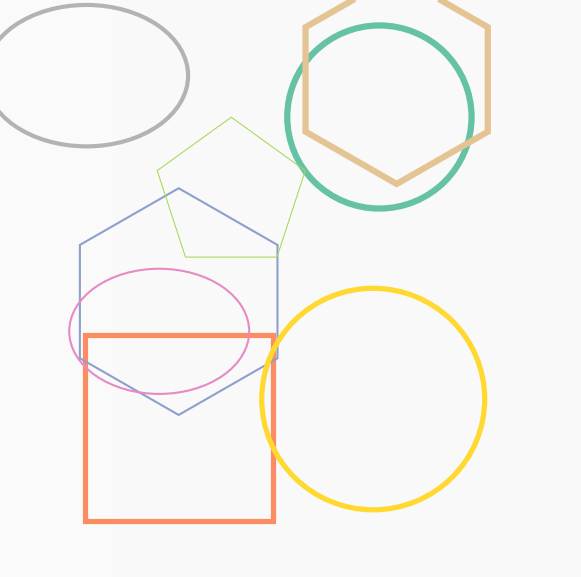[{"shape": "circle", "thickness": 3, "radius": 0.79, "center": [0.653, 0.797]}, {"shape": "square", "thickness": 2.5, "radius": 0.81, "center": [0.308, 0.258]}, {"shape": "hexagon", "thickness": 1, "radius": 0.98, "center": [0.307, 0.477]}, {"shape": "oval", "thickness": 1, "radius": 0.77, "center": [0.274, 0.425]}, {"shape": "pentagon", "thickness": 0.5, "radius": 0.67, "center": [0.398, 0.662]}, {"shape": "circle", "thickness": 2.5, "radius": 0.96, "center": [0.642, 0.308]}, {"shape": "hexagon", "thickness": 3, "radius": 0.9, "center": [0.682, 0.862]}, {"shape": "oval", "thickness": 2, "radius": 0.87, "center": [0.149, 0.868]}]